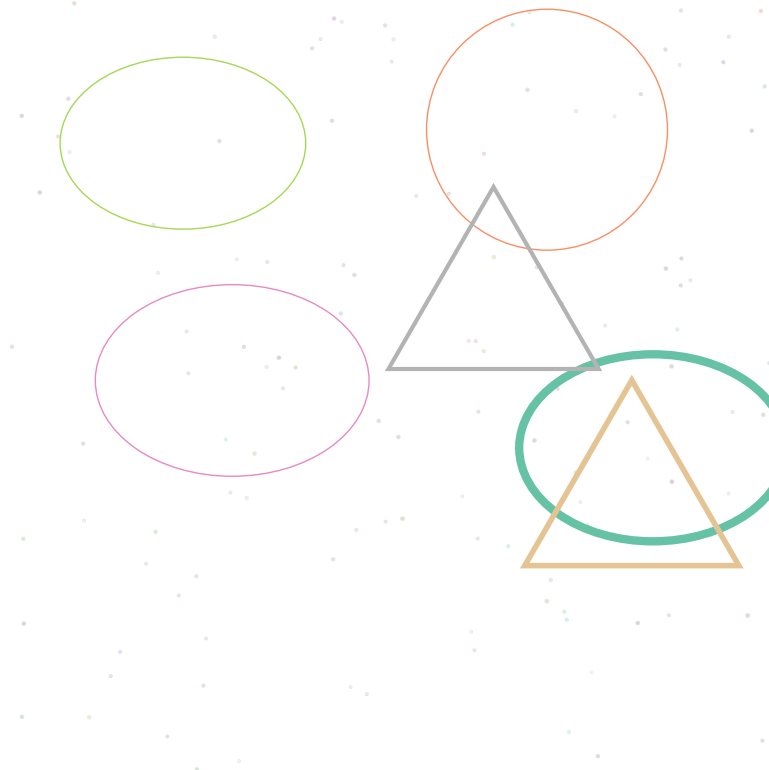[{"shape": "oval", "thickness": 3, "radius": 0.87, "center": [0.848, 0.418]}, {"shape": "circle", "thickness": 0.5, "radius": 0.78, "center": [0.71, 0.832]}, {"shape": "oval", "thickness": 0.5, "radius": 0.89, "center": [0.302, 0.506]}, {"shape": "oval", "thickness": 0.5, "radius": 0.8, "center": [0.238, 0.814]}, {"shape": "triangle", "thickness": 2, "radius": 0.8, "center": [0.821, 0.346]}, {"shape": "triangle", "thickness": 1.5, "radius": 0.79, "center": [0.641, 0.6]}]